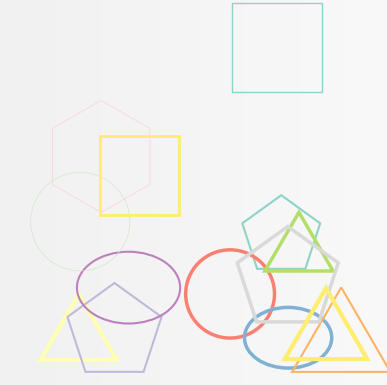[{"shape": "square", "thickness": 1, "radius": 0.58, "center": [0.715, 0.878]}, {"shape": "pentagon", "thickness": 1.5, "radius": 0.53, "center": [0.726, 0.387]}, {"shape": "triangle", "thickness": 3, "radius": 0.57, "center": [0.203, 0.122]}, {"shape": "pentagon", "thickness": 1.5, "radius": 0.64, "center": [0.295, 0.137]}, {"shape": "circle", "thickness": 2.5, "radius": 0.57, "center": [0.594, 0.236]}, {"shape": "oval", "thickness": 2.5, "radius": 0.56, "center": [0.744, 0.123]}, {"shape": "triangle", "thickness": 1.5, "radius": 0.73, "center": [0.881, 0.107]}, {"shape": "triangle", "thickness": 2.5, "radius": 0.51, "center": [0.771, 0.347]}, {"shape": "hexagon", "thickness": 0.5, "radius": 0.73, "center": [0.261, 0.594]}, {"shape": "pentagon", "thickness": 2.5, "radius": 0.69, "center": [0.743, 0.275]}, {"shape": "oval", "thickness": 1.5, "radius": 0.67, "center": [0.332, 0.253]}, {"shape": "circle", "thickness": 0.5, "radius": 0.64, "center": [0.207, 0.424]}, {"shape": "square", "thickness": 2, "radius": 0.51, "center": [0.36, 0.544]}, {"shape": "triangle", "thickness": 3, "radius": 0.61, "center": [0.841, 0.129]}]